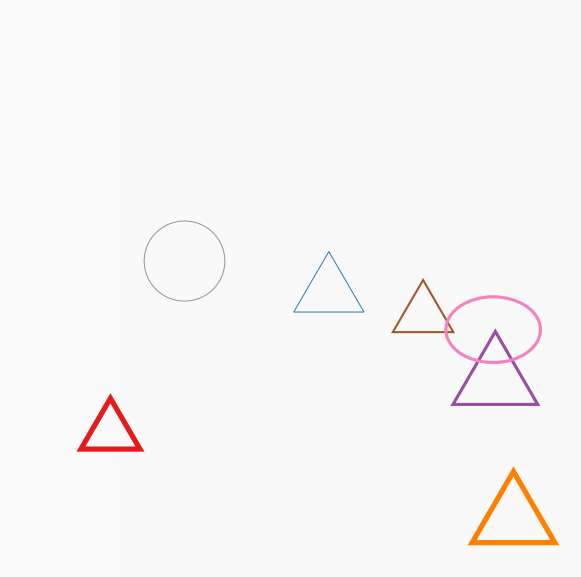[{"shape": "triangle", "thickness": 2.5, "radius": 0.29, "center": [0.19, 0.251]}, {"shape": "triangle", "thickness": 0.5, "radius": 0.35, "center": [0.566, 0.494]}, {"shape": "triangle", "thickness": 1.5, "radius": 0.42, "center": [0.852, 0.341]}, {"shape": "triangle", "thickness": 2.5, "radius": 0.41, "center": [0.883, 0.101]}, {"shape": "triangle", "thickness": 1, "radius": 0.3, "center": [0.728, 0.454]}, {"shape": "oval", "thickness": 1.5, "radius": 0.41, "center": [0.848, 0.428]}, {"shape": "circle", "thickness": 0.5, "radius": 0.35, "center": [0.317, 0.547]}]